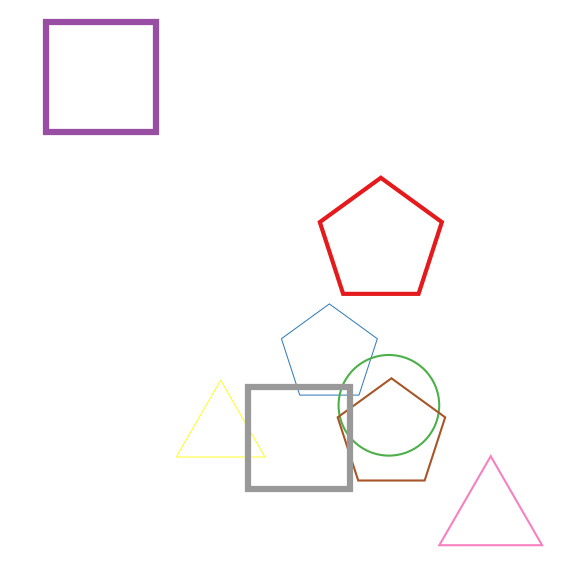[{"shape": "pentagon", "thickness": 2, "radius": 0.56, "center": [0.659, 0.58]}, {"shape": "pentagon", "thickness": 0.5, "radius": 0.44, "center": [0.57, 0.386]}, {"shape": "circle", "thickness": 1, "radius": 0.44, "center": [0.673, 0.297]}, {"shape": "square", "thickness": 3, "radius": 0.47, "center": [0.174, 0.866]}, {"shape": "triangle", "thickness": 0.5, "radius": 0.44, "center": [0.382, 0.252]}, {"shape": "pentagon", "thickness": 1, "radius": 0.49, "center": [0.678, 0.246]}, {"shape": "triangle", "thickness": 1, "radius": 0.51, "center": [0.85, 0.106]}, {"shape": "square", "thickness": 3, "radius": 0.44, "center": [0.518, 0.24]}]